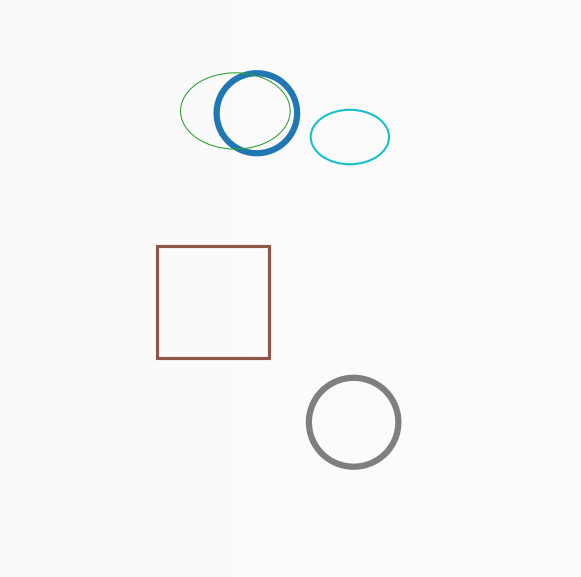[{"shape": "circle", "thickness": 3, "radius": 0.35, "center": [0.442, 0.803]}, {"shape": "oval", "thickness": 0.5, "radius": 0.47, "center": [0.405, 0.807]}, {"shape": "square", "thickness": 1.5, "radius": 0.48, "center": [0.366, 0.476]}, {"shape": "circle", "thickness": 3, "radius": 0.38, "center": [0.608, 0.268]}, {"shape": "oval", "thickness": 1, "radius": 0.34, "center": [0.602, 0.762]}]